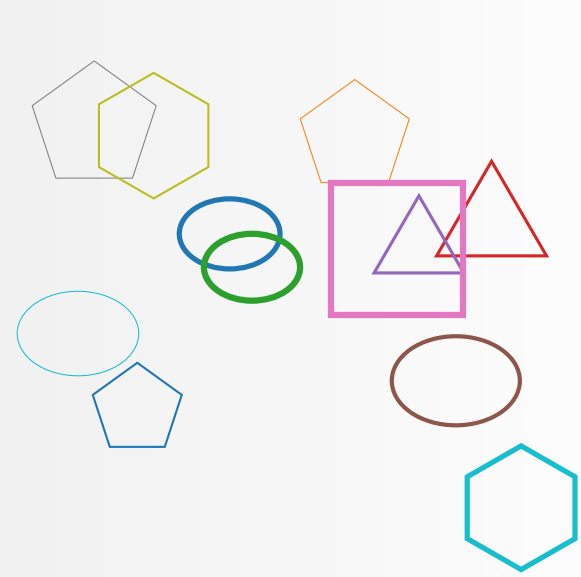[{"shape": "oval", "thickness": 2.5, "radius": 0.43, "center": [0.395, 0.594]}, {"shape": "pentagon", "thickness": 1, "radius": 0.4, "center": [0.236, 0.29]}, {"shape": "pentagon", "thickness": 0.5, "radius": 0.49, "center": [0.61, 0.763]}, {"shape": "oval", "thickness": 3, "radius": 0.41, "center": [0.434, 0.536]}, {"shape": "triangle", "thickness": 1.5, "radius": 0.55, "center": [0.846, 0.611]}, {"shape": "triangle", "thickness": 1.5, "radius": 0.45, "center": [0.721, 0.571]}, {"shape": "oval", "thickness": 2, "radius": 0.55, "center": [0.784, 0.34]}, {"shape": "square", "thickness": 3, "radius": 0.57, "center": [0.683, 0.569]}, {"shape": "pentagon", "thickness": 0.5, "radius": 0.56, "center": [0.162, 0.781]}, {"shape": "hexagon", "thickness": 1, "radius": 0.54, "center": [0.264, 0.764]}, {"shape": "hexagon", "thickness": 2.5, "radius": 0.54, "center": [0.897, 0.12]}, {"shape": "oval", "thickness": 0.5, "radius": 0.52, "center": [0.134, 0.422]}]